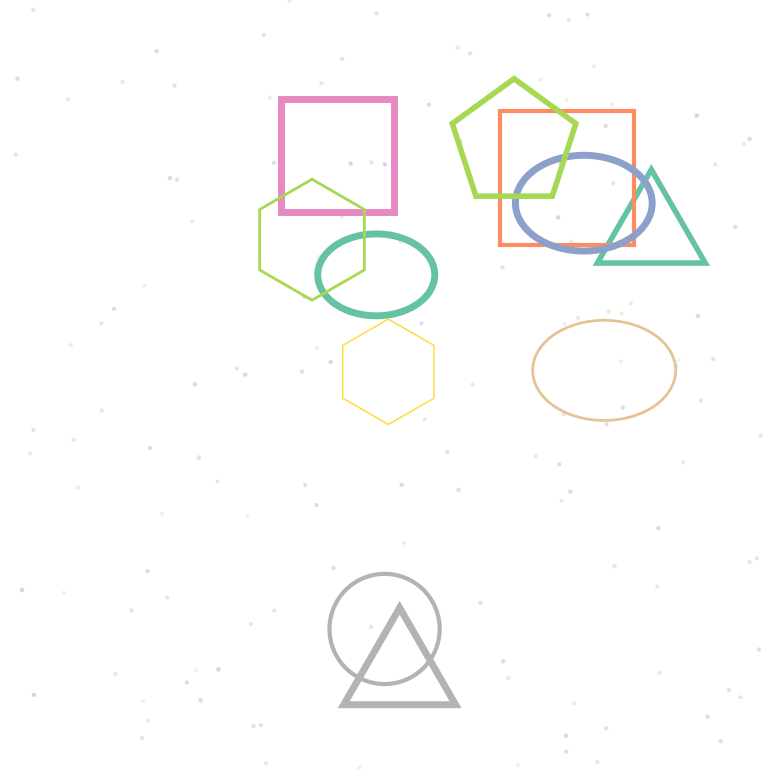[{"shape": "oval", "thickness": 2.5, "radius": 0.38, "center": [0.489, 0.643]}, {"shape": "triangle", "thickness": 2, "radius": 0.4, "center": [0.846, 0.699]}, {"shape": "square", "thickness": 1.5, "radius": 0.44, "center": [0.736, 0.769]}, {"shape": "oval", "thickness": 2.5, "radius": 0.44, "center": [0.758, 0.736]}, {"shape": "square", "thickness": 2.5, "radius": 0.37, "center": [0.439, 0.798]}, {"shape": "pentagon", "thickness": 2, "radius": 0.42, "center": [0.668, 0.813]}, {"shape": "hexagon", "thickness": 1, "radius": 0.39, "center": [0.405, 0.689]}, {"shape": "hexagon", "thickness": 0.5, "radius": 0.34, "center": [0.504, 0.517]}, {"shape": "oval", "thickness": 1, "radius": 0.46, "center": [0.785, 0.519]}, {"shape": "circle", "thickness": 1.5, "radius": 0.36, "center": [0.499, 0.183]}, {"shape": "triangle", "thickness": 2.5, "radius": 0.42, "center": [0.519, 0.127]}]